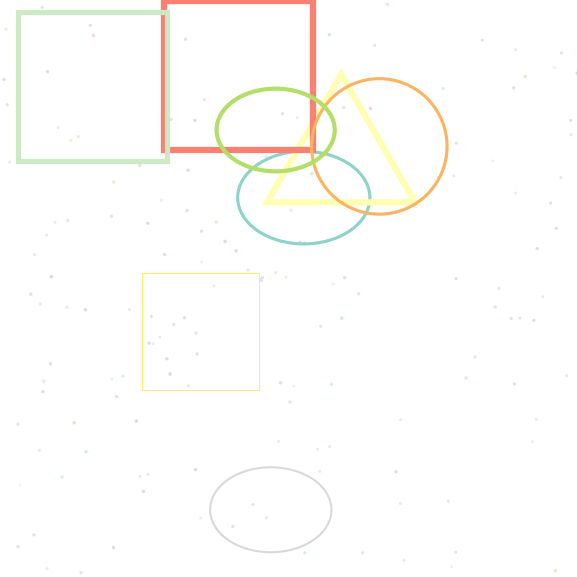[{"shape": "oval", "thickness": 1.5, "radius": 0.57, "center": [0.526, 0.657]}, {"shape": "triangle", "thickness": 3, "radius": 0.74, "center": [0.591, 0.723]}, {"shape": "square", "thickness": 3, "radius": 0.64, "center": [0.413, 0.869]}, {"shape": "circle", "thickness": 1.5, "radius": 0.59, "center": [0.657, 0.746]}, {"shape": "oval", "thickness": 2, "radius": 0.51, "center": [0.477, 0.774]}, {"shape": "oval", "thickness": 1, "radius": 0.53, "center": [0.469, 0.116]}, {"shape": "square", "thickness": 2.5, "radius": 0.65, "center": [0.161, 0.849]}, {"shape": "square", "thickness": 0.5, "radius": 0.51, "center": [0.347, 0.425]}]